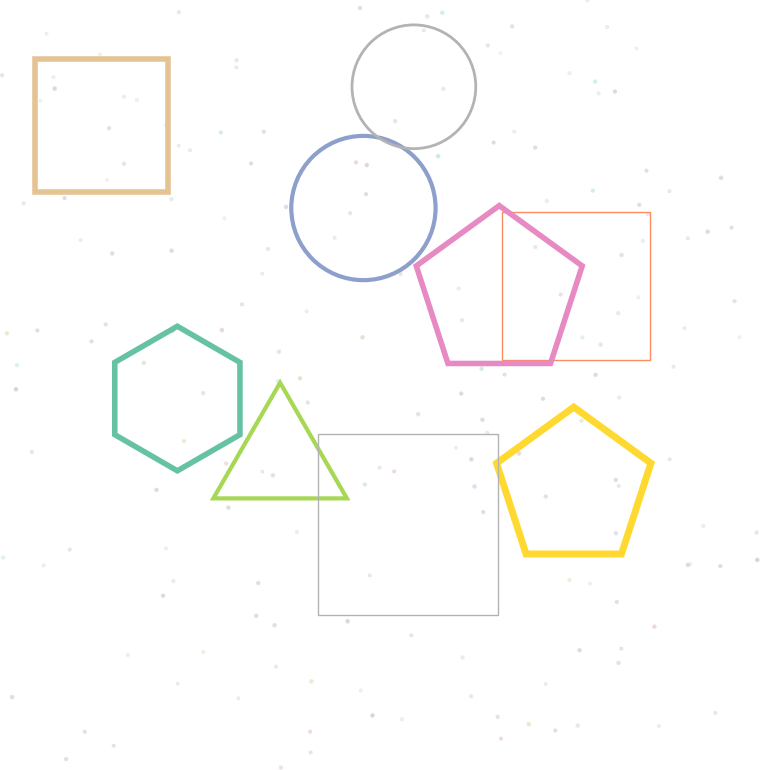[{"shape": "hexagon", "thickness": 2, "radius": 0.47, "center": [0.23, 0.482]}, {"shape": "square", "thickness": 0.5, "radius": 0.48, "center": [0.749, 0.629]}, {"shape": "circle", "thickness": 1.5, "radius": 0.47, "center": [0.472, 0.73]}, {"shape": "pentagon", "thickness": 2, "radius": 0.57, "center": [0.648, 0.62]}, {"shape": "triangle", "thickness": 1.5, "radius": 0.5, "center": [0.364, 0.403]}, {"shape": "pentagon", "thickness": 2.5, "radius": 0.53, "center": [0.745, 0.366]}, {"shape": "square", "thickness": 2, "radius": 0.43, "center": [0.132, 0.837]}, {"shape": "circle", "thickness": 1, "radius": 0.4, "center": [0.538, 0.887]}, {"shape": "square", "thickness": 0.5, "radius": 0.59, "center": [0.53, 0.319]}]